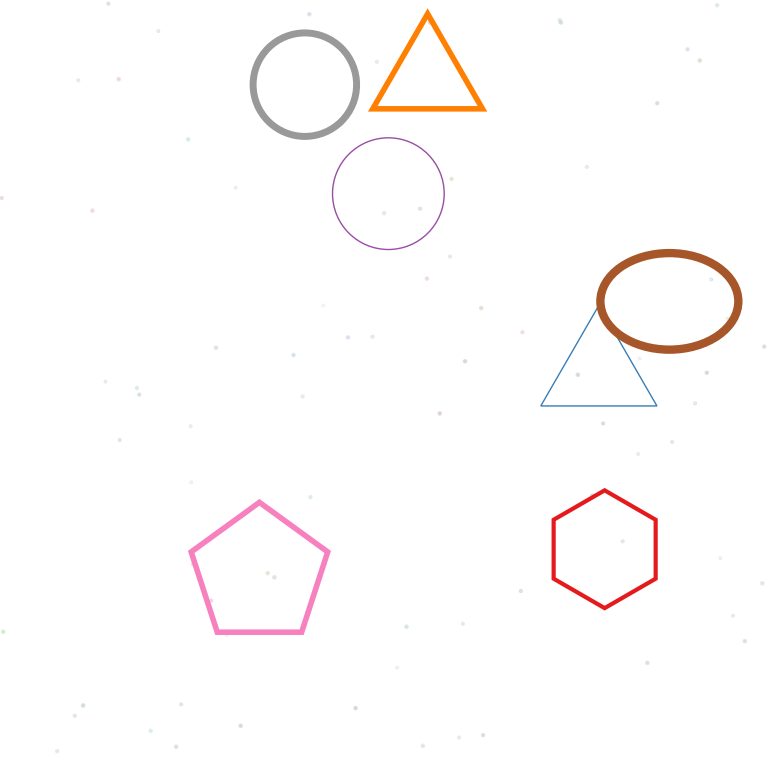[{"shape": "hexagon", "thickness": 1.5, "radius": 0.38, "center": [0.785, 0.287]}, {"shape": "triangle", "thickness": 0.5, "radius": 0.44, "center": [0.778, 0.516]}, {"shape": "circle", "thickness": 0.5, "radius": 0.36, "center": [0.504, 0.748]}, {"shape": "triangle", "thickness": 2, "radius": 0.41, "center": [0.555, 0.9]}, {"shape": "oval", "thickness": 3, "radius": 0.45, "center": [0.869, 0.609]}, {"shape": "pentagon", "thickness": 2, "radius": 0.47, "center": [0.337, 0.254]}, {"shape": "circle", "thickness": 2.5, "radius": 0.34, "center": [0.396, 0.89]}]